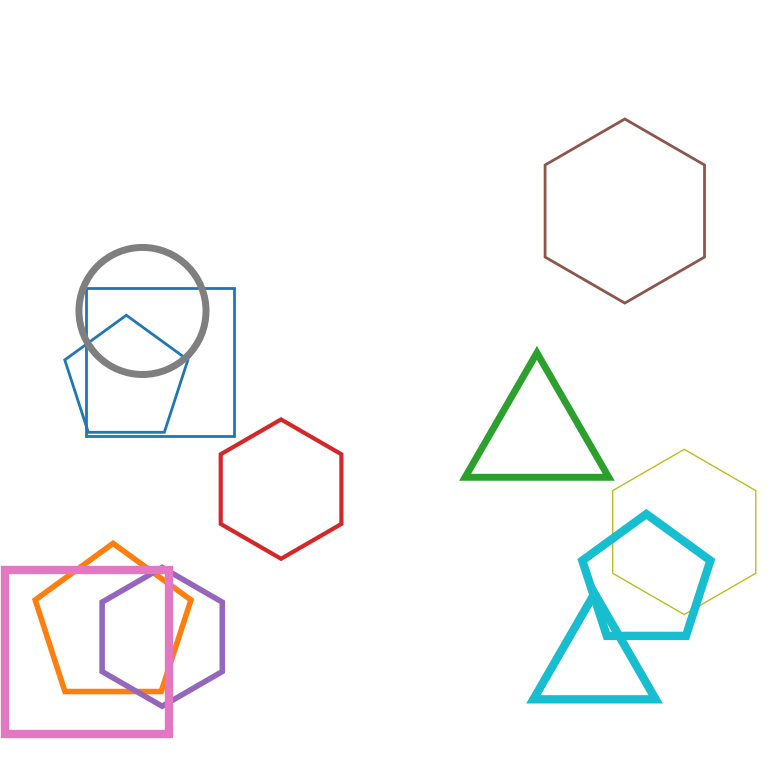[{"shape": "pentagon", "thickness": 1, "radius": 0.42, "center": [0.164, 0.507]}, {"shape": "square", "thickness": 1, "radius": 0.48, "center": [0.208, 0.53]}, {"shape": "pentagon", "thickness": 2, "radius": 0.53, "center": [0.147, 0.188]}, {"shape": "triangle", "thickness": 2.5, "radius": 0.54, "center": [0.697, 0.434]}, {"shape": "hexagon", "thickness": 1.5, "radius": 0.45, "center": [0.365, 0.365]}, {"shape": "hexagon", "thickness": 2, "radius": 0.45, "center": [0.211, 0.173]}, {"shape": "hexagon", "thickness": 1, "radius": 0.6, "center": [0.811, 0.726]}, {"shape": "square", "thickness": 3, "radius": 0.53, "center": [0.113, 0.153]}, {"shape": "circle", "thickness": 2.5, "radius": 0.41, "center": [0.185, 0.596]}, {"shape": "hexagon", "thickness": 0.5, "radius": 0.54, "center": [0.889, 0.309]}, {"shape": "triangle", "thickness": 3, "radius": 0.46, "center": [0.772, 0.138]}, {"shape": "pentagon", "thickness": 3, "radius": 0.44, "center": [0.839, 0.245]}]